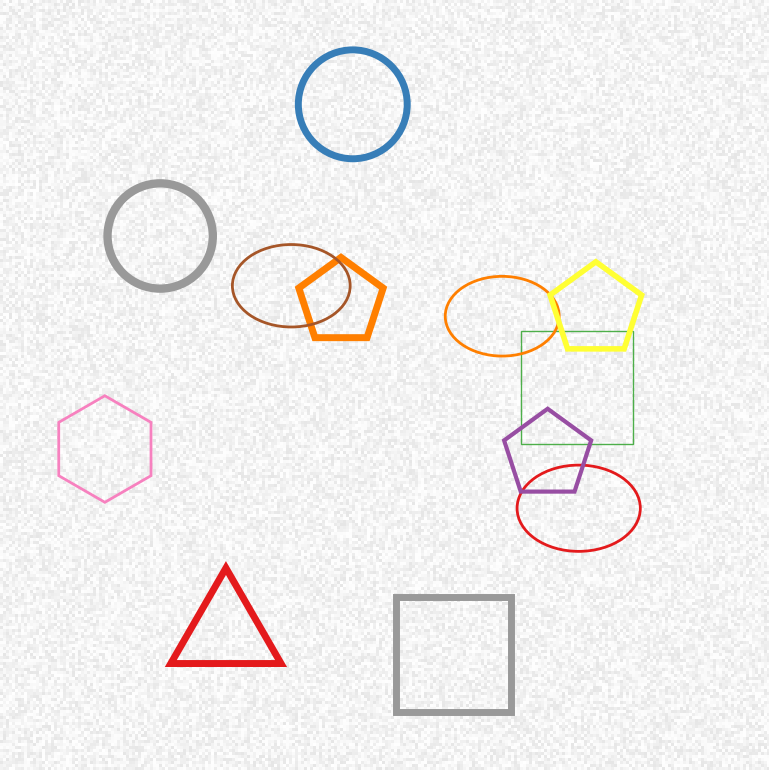[{"shape": "oval", "thickness": 1, "radius": 0.4, "center": [0.752, 0.34]}, {"shape": "triangle", "thickness": 2.5, "radius": 0.41, "center": [0.293, 0.18]}, {"shape": "circle", "thickness": 2.5, "radius": 0.35, "center": [0.458, 0.865]}, {"shape": "square", "thickness": 0.5, "radius": 0.37, "center": [0.749, 0.497]}, {"shape": "pentagon", "thickness": 1.5, "radius": 0.3, "center": [0.711, 0.41]}, {"shape": "pentagon", "thickness": 2.5, "radius": 0.29, "center": [0.443, 0.608]}, {"shape": "oval", "thickness": 1, "radius": 0.37, "center": [0.652, 0.589]}, {"shape": "pentagon", "thickness": 2, "radius": 0.31, "center": [0.774, 0.597]}, {"shape": "oval", "thickness": 1, "radius": 0.38, "center": [0.378, 0.629]}, {"shape": "hexagon", "thickness": 1, "radius": 0.35, "center": [0.136, 0.417]}, {"shape": "square", "thickness": 2.5, "radius": 0.37, "center": [0.589, 0.151]}, {"shape": "circle", "thickness": 3, "radius": 0.34, "center": [0.208, 0.694]}]